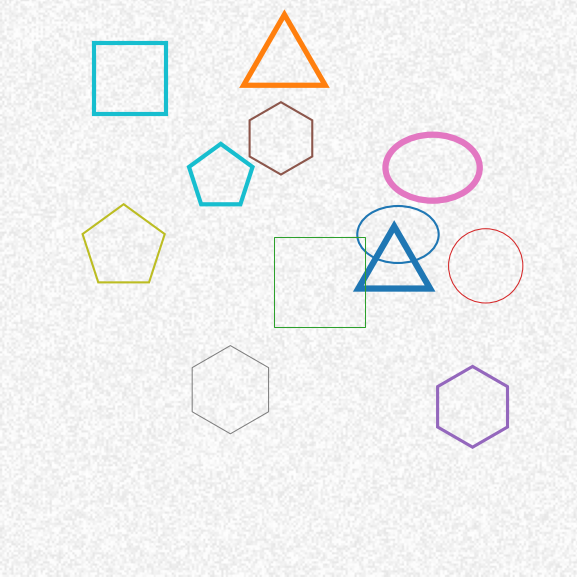[{"shape": "oval", "thickness": 1, "radius": 0.35, "center": [0.689, 0.593]}, {"shape": "triangle", "thickness": 3, "radius": 0.36, "center": [0.683, 0.535]}, {"shape": "triangle", "thickness": 2.5, "radius": 0.41, "center": [0.493, 0.892]}, {"shape": "square", "thickness": 0.5, "radius": 0.39, "center": [0.553, 0.511]}, {"shape": "circle", "thickness": 0.5, "radius": 0.32, "center": [0.841, 0.539]}, {"shape": "hexagon", "thickness": 1.5, "radius": 0.35, "center": [0.818, 0.295]}, {"shape": "hexagon", "thickness": 1, "radius": 0.31, "center": [0.486, 0.76]}, {"shape": "oval", "thickness": 3, "radius": 0.41, "center": [0.749, 0.709]}, {"shape": "hexagon", "thickness": 0.5, "radius": 0.38, "center": [0.399, 0.324]}, {"shape": "pentagon", "thickness": 1, "radius": 0.37, "center": [0.214, 0.571]}, {"shape": "pentagon", "thickness": 2, "radius": 0.29, "center": [0.382, 0.692]}, {"shape": "square", "thickness": 2, "radius": 0.31, "center": [0.225, 0.863]}]